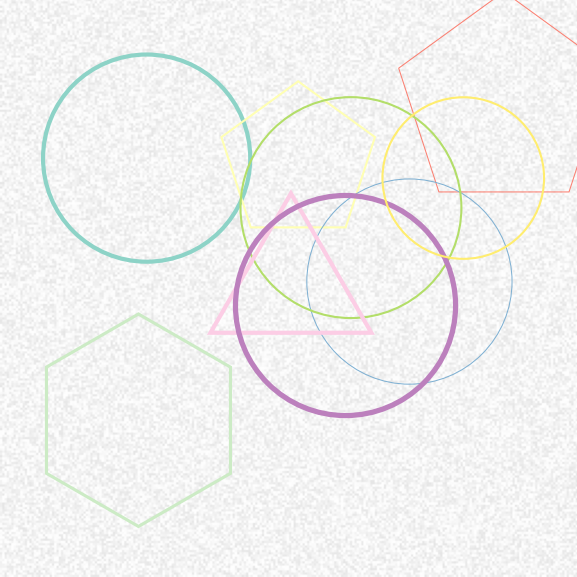[{"shape": "circle", "thickness": 2, "radius": 0.9, "center": [0.254, 0.725]}, {"shape": "pentagon", "thickness": 1, "radius": 0.7, "center": [0.516, 0.719]}, {"shape": "pentagon", "thickness": 0.5, "radius": 0.96, "center": [0.873, 0.822]}, {"shape": "circle", "thickness": 0.5, "radius": 0.89, "center": [0.709, 0.512]}, {"shape": "circle", "thickness": 1, "radius": 0.96, "center": [0.608, 0.64]}, {"shape": "triangle", "thickness": 2, "radius": 0.8, "center": [0.504, 0.503]}, {"shape": "circle", "thickness": 2.5, "radius": 0.95, "center": [0.598, 0.47]}, {"shape": "hexagon", "thickness": 1.5, "radius": 0.92, "center": [0.24, 0.271]}, {"shape": "circle", "thickness": 1, "radius": 0.7, "center": [0.802, 0.691]}]